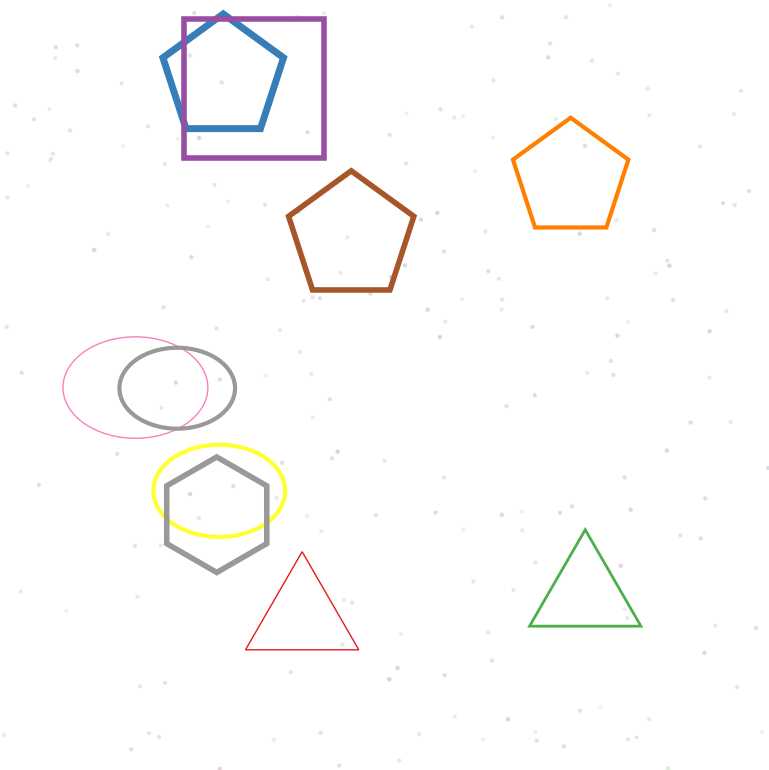[{"shape": "triangle", "thickness": 0.5, "radius": 0.42, "center": [0.392, 0.199]}, {"shape": "pentagon", "thickness": 2.5, "radius": 0.41, "center": [0.29, 0.9]}, {"shape": "triangle", "thickness": 1, "radius": 0.42, "center": [0.76, 0.229]}, {"shape": "square", "thickness": 2, "radius": 0.45, "center": [0.33, 0.885]}, {"shape": "pentagon", "thickness": 1.5, "radius": 0.39, "center": [0.741, 0.768]}, {"shape": "oval", "thickness": 1.5, "radius": 0.43, "center": [0.285, 0.363]}, {"shape": "pentagon", "thickness": 2, "radius": 0.43, "center": [0.456, 0.693]}, {"shape": "oval", "thickness": 0.5, "radius": 0.47, "center": [0.176, 0.497]}, {"shape": "hexagon", "thickness": 2, "radius": 0.38, "center": [0.281, 0.332]}, {"shape": "oval", "thickness": 1.5, "radius": 0.38, "center": [0.23, 0.496]}]